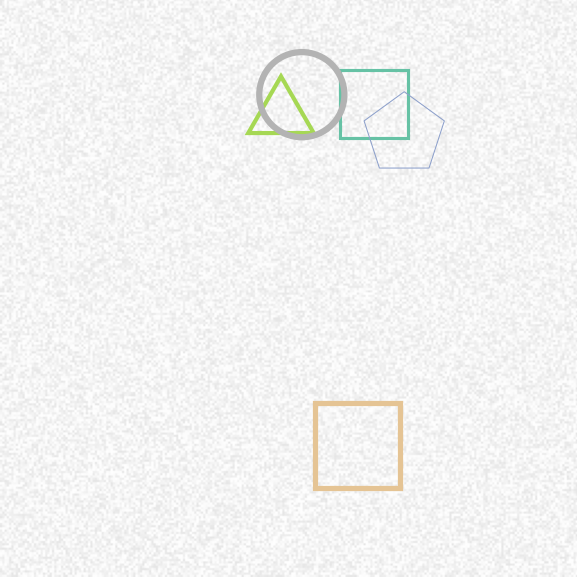[{"shape": "square", "thickness": 1.5, "radius": 0.3, "center": [0.648, 0.819]}, {"shape": "pentagon", "thickness": 0.5, "radius": 0.37, "center": [0.7, 0.767]}, {"shape": "triangle", "thickness": 2, "radius": 0.33, "center": [0.487, 0.801]}, {"shape": "square", "thickness": 2.5, "radius": 0.37, "center": [0.619, 0.227]}, {"shape": "circle", "thickness": 3, "radius": 0.37, "center": [0.523, 0.835]}]